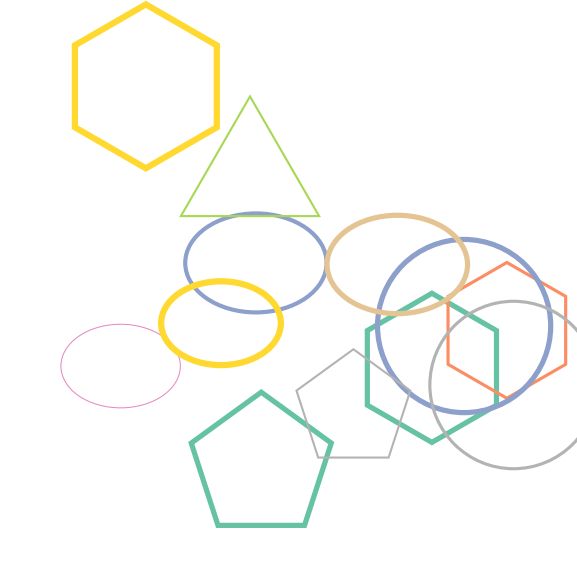[{"shape": "hexagon", "thickness": 2.5, "radius": 0.65, "center": [0.748, 0.362]}, {"shape": "pentagon", "thickness": 2.5, "radius": 0.64, "center": [0.452, 0.193]}, {"shape": "hexagon", "thickness": 1.5, "radius": 0.59, "center": [0.878, 0.427]}, {"shape": "circle", "thickness": 2.5, "radius": 0.75, "center": [0.804, 0.435]}, {"shape": "oval", "thickness": 2, "radius": 0.61, "center": [0.443, 0.544]}, {"shape": "oval", "thickness": 0.5, "radius": 0.52, "center": [0.209, 0.365]}, {"shape": "triangle", "thickness": 1, "radius": 0.69, "center": [0.433, 0.694]}, {"shape": "hexagon", "thickness": 3, "radius": 0.71, "center": [0.253, 0.85]}, {"shape": "oval", "thickness": 3, "radius": 0.52, "center": [0.383, 0.439]}, {"shape": "oval", "thickness": 2.5, "radius": 0.61, "center": [0.688, 0.541]}, {"shape": "pentagon", "thickness": 1, "radius": 0.52, "center": [0.612, 0.291]}, {"shape": "circle", "thickness": 1.5, "radius": 0.72, "center": [0.889, 0.332]}]